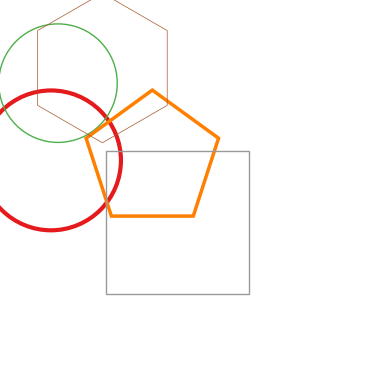[{"shape": "circle", "thickness": 3, "radius": 0.91, "center": [0.133, 0.583]}, {"shape": "circle", "thickness": 1, "radius": 0.77, "center": [0.151, 0.784]}, {"shape": "pentagon", "thickness": 2.5, "radius": 0.9, "center": [0.396, 0.585]}, {"shape": "hexagon", "thickness": 0.5, "radius": 0.97, "center": [0.266, 0.823]}, {"shape": "square", "thickness": 1, "radius": 0.93, "center": [0.461, 0.422]}]